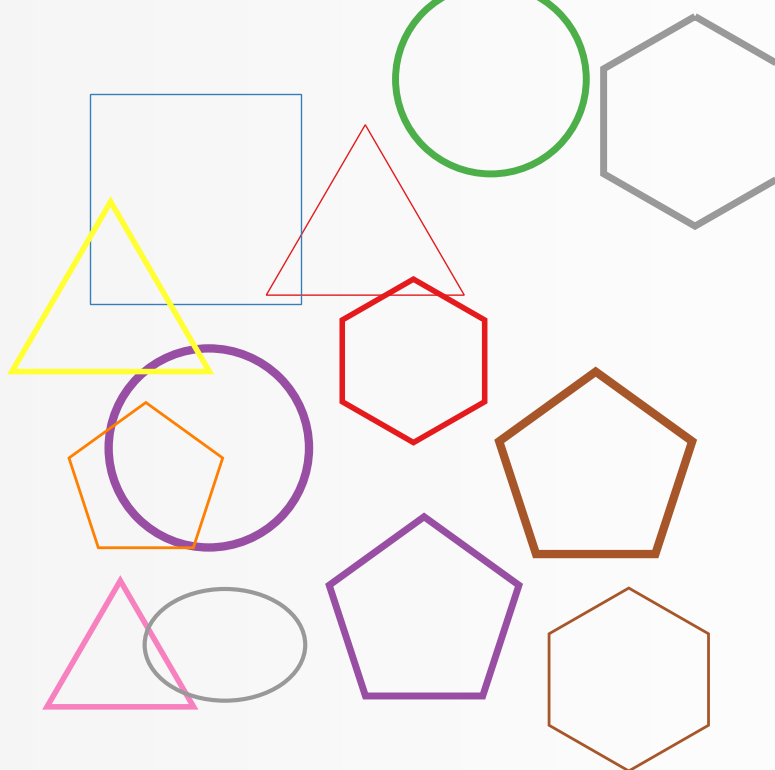[{"shape": "triangle", "thickness": 0.5, "radius": 0.74, "center": [0.471, 0.69]}, {"shape": "hexagon", "thickness": 2, "radius": 0.53, "center": [0.534, 0.531]}, {"shape": "square", "thickness": 0.5, "radius": 0.68, "center": [0.252, 0.742]}, {"shape": "circle", "thickness": 2.5, "radius": 0.62, "center": [0.633, 0.897]}, {"shape": "pentagon", "thickness": 2.5, "radius": 0.64, "center": [0.547, 0.2]}, {"shape": "circle", "thickness": 3, "radius": 0.65, "center": [0.269, 0.418]}, {"shape": "pentagon", "thickness": 1, "radius": 0.52, "center": [0.188, 0.373]}, {"shape": "triangle", "thickness": 2, "radius": 0.74, "center": [0.143, 0.591]}, {"shape": "hexagon", "thickness": 1, "radius": 0.59, "center": [0.811, 0.117]}, {"shape": "pentagon", "thickness": 3, "radius": 0.65, "center": [0.769, 0.386]}, {"shape": "triangle", "thickness": 2, "radius": 0.55, "center": [0.155, 0.137]}, {"shape": "oval", "thickness": 1.5, "radius": 0.52, "center": [0.29, 0.163]}, {"shape": "hexagon", "thickness": 2.5, "radius": 0.68, "center": [0.897, 0.842]}]